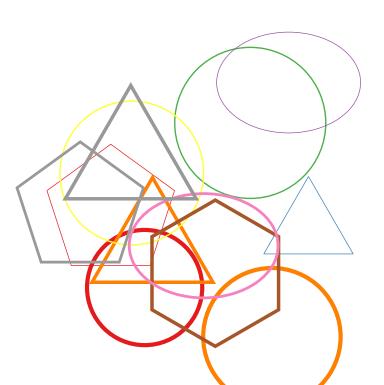[{"shape": "circle", "thickness": 3, "radius": 0.75, "center": [0.376, 0.253]}, {"shape": "pentagon", "thickness": 0.5, "radius": 0.87, "center": [0.288, 0.451]}, {"shape": "triangle", "thickness": 0.5, "radius": 0.67, "center": [0.801, 0.408]}, {"shape": "circle", "thickness": 1, "radius": 0.98, "center": [0.65, 0.681]}, {"shape": "oval", "thickness": 0.5, "radius": 0.94, "center": [0.75, 0.786]}, {"shape": "circle", "thickness": 3, "radius": 0.89, "center": [0.706, 0.125]}, {"shape": "triangle", "thickness": 2.5, "radius": 0.91, "center": [0.396, 0.358]}, {"shape": "circle", "thickness": 1, "radius": 0.93, "center": [0.342, 0.551]}, {"shape": "hexagon", "thickness": 2.5, "radius": 0.95, "center": [0.559, 0.29]}, {"shape": "oval", "thickness": 2, "radius": 0.97, "center": [0.529, 0.362]}, {"shape": "triangle", "thickness": 2.5, "radius": 0.98, "center": [0.34, 0.582]}, {"shape": "pentagon", "thickness": 2, "radius": 0.86, "center": [0.208, 0.459]}]